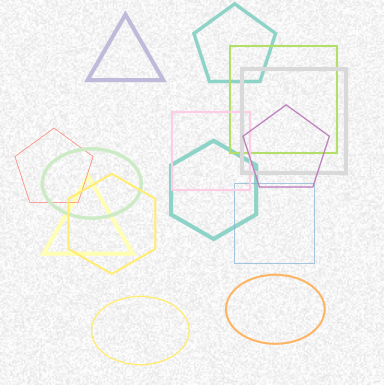[{"shape": "pentagon", "thickness": 2.5, "radius": 0.56, "center": [0.61, 0.879]}, {"shape": "hexagon", "thickness": 3, "radius": 0.64, "center": [0.555, 0.507]}, {"shape": "triangle", "thickness": 3, "radius": 0.67, "center": [0.229, 0.408]}, {"shape": "triangle", "thickness": 3, "radius": 0.57, "center": [0.326, 0.849]}, {"shape": "pentagon", "thickness": 0.5, "radius": 0.53, "center": [0.14, 0.56]}, {"shape": "square", "thickness": 0.5, "radius": 0.52, "center": [0.711, 0.42]}, {"shape": "oval", "thickness": 1.5, "radius": 0.64, "center": [0.715, 0.197]}, {"shape": "square", "thickness": 1.5, "radius": 0.69, "center": [0.736, 0.742]}, {"shape": "square", "thickness": 1.5, "radius": 0.51, "center": [0.547, 0.607]}, {"shape": "square", "thickness": 3, "radius": 0.68, "center": [0.764, 0.685]}, {"shape": "pentagon", "thickness": 1, "radius": 0.59, "center": [0.743, 0.61]}, {"shape": "oval", "thickness": 2.5, "radius": 0.64, "center": [0.238, 0.523]}, {"shape": "hexagon", "thickness": 1.5, "radius": 0.65, "center": [0.291, 0.419]}, {"shape": "oval", "thickness": 1, "radius": 0.63, "center": [0.365, 0.141]}]